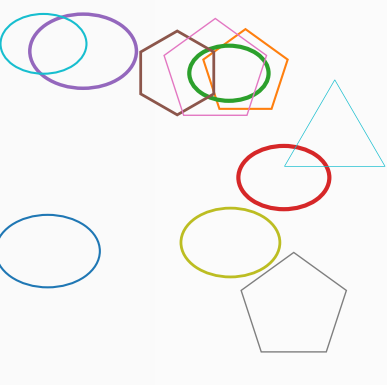[{"shape": "oval", "thickness": 1.5, "radius": 0.67, "center": [0.123, 0.348]}, {"shape": "pentagon", "thickness": 1.5, "radius": 0.57, "center": [0.633, 0.81]}, {"shape": "oval", "thickness": 3, "radius": 0.51, "center": [0.591, 0.81]}, {"shape": "oval", "thickness": 3, "radius": 0.59, "center": [0.733, 0.539]}, {"shape": "oval", "thickness": 2.5, "radius": 0.69, "center": [0.214, 0.867]}, {"shape": "hexagon", "thickness": 2, "radius": 0.54, "center": [0.457, 0.811]}, {"shape": "pentagon", "thickness": 1, "radius": 0.69, "center": [0.556, 0.813]}, {"shape": "pentagon", "thickness": 1, "radius": 0.71, "center": [0.758, 0.201]}, {"shape": "oval", "thickness": 2, "radius": 0.64, "center": [0.595, 0.37]}, {"shape": "triangle", "thickness": 0.5, "radius": 0.75, "center": [0.864, 0.643]}, {"shape": "oval", "thickness": 1.5, "radius": 0.55, "center": [0.112, 0.886]}]